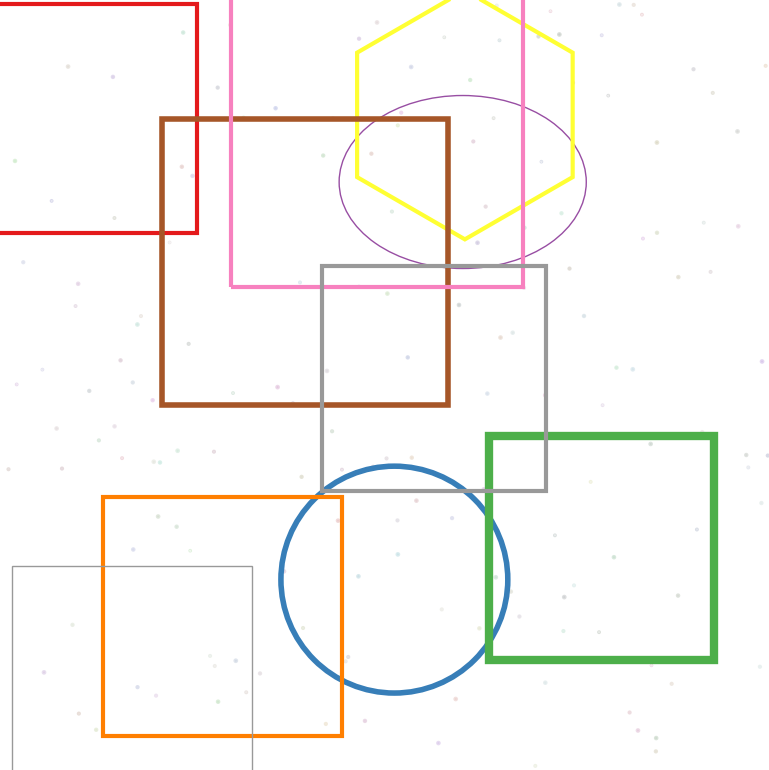[{"shape": "square", "thickness": 1.5, "radius": 0.74, "center": [0.107, 0.846]}, {"shape": "circle", "thickness": 2, "radius": 0.74, "center": [0.512, 0.247]}, {"shape": "square", "thickness": 3, "radius": 0.73, "center": [0.781, 0.288]}, {"shape": "oval", "thickness": 0.5, "radius": 0.8, "center": [0.601, 0.764]}, {"shape": "square", "thickness": 1.5, "radius": 0.77, "center": [0.289, 0.2]}, {"shape": "hexagon", "thickness": 1.5, "radius": 0.81, "center": [0.604, 0.851]}, {"shape": "square", "thickness": 2, "radius": 0.93, "center": [0.396, 0.66]}, {"shape": "square", "thickness": 1.5, "radius": 0.95, "center": [0.49, 0.816]}, {"shape": "square", "thickness": 1.5, "radius": 0.73, "center": [0.564, 0.509]}, {"shape": "square", "thickness": 0.5, "radius": 0.78, "center": [0.171, 0.109]}]